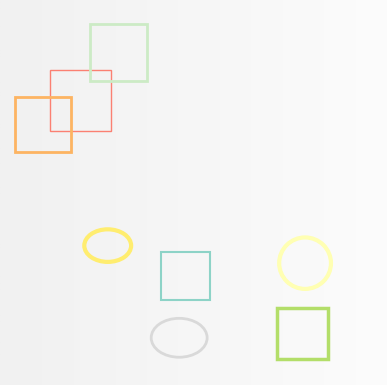[{"shape": "square", "thickness": 1.5, "radius": 0.32, "center": [0.478, 0.283]}, {"shape": "circle", "thickness": 3, "radius": 0.33, "center": [0.787, 0.316]}, {"shape": "square", "thickness": 1, "radius": 0.4, "center": [0.207, 0.738]}, {"shape": "square", "thickness": 2, "radius": 0.36, "center": [0.111, 0.676]}, {"shape": "square", "thickness": 2.5, "radius": 0.33, "center": [0.78, 0.133]}, {"shape": "oval", "thickness": 2, "radius": 0.36, "center": [0.462, 0.123]}, {"shape": "square", "thickness": 2, "radius": 0.37, "center": [0.305, 0.863]}, {"shape": "oval", "thickness": 3, "radius": 0.3, "center": [0.278, 0.362]}]